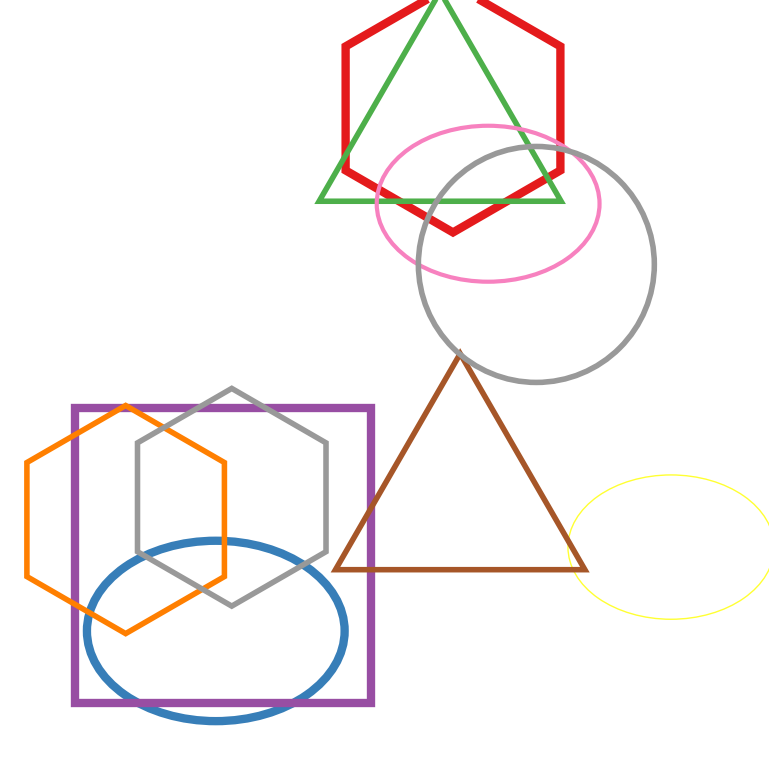[{"shape": "hexagon", "thickness": 3, "radius": 0.81, "center": [0.588, 0.859]}, {"shape": "oval", "thickness": 3, "radius": 0.84, "center": [0.28, 0.181]}, {"shape": "triangle", "thickness": 2, "radius": 0.91, "center": [0.572, 0.829]}, {"shape": "square", "thickness": 3, "radius": 0.96, "center": [0.29, 0.278]}, {"shape": "hexagon", "thickness": 2, "radius": 0.74, "center": [0.163, 0.325]}, {"shape": "oval", "thickness": 0.5, "radius": 0.67, "center": [0.871, 0.289]}, {"shape": "triangle", "thickness": 2, "radius": 0.94, "center": [0.598, 0.354]}, {"shape": "oval", "thickness": 1.5, "radius": 0.72, "center": [0.634, 0.735]}, {"shape": "circle", "thickness": 2, "radius": 0.77, "center": [0.697, 0.657]}, {"shape": "hexagon", "thickness": 2, "radius": 0.71, "center": [0.301, 0.354]}]